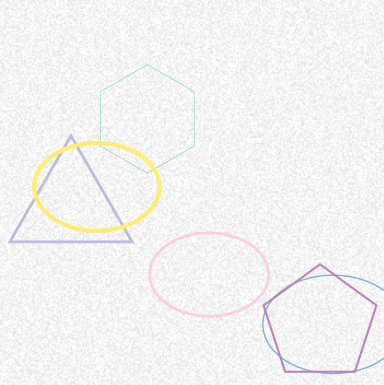[{"shape": "hexagon", "thickness": 0.5, "radius": 0.7, "center": [0.383, 0.691]}, {"shape": "triangle", "thickness": 2, "radius": 0.92, "center": [0.184, 0.464]}, {"shape": "oval", "thickness": 1, "radius": 0.91, "center": [0.865, 0.157]}, {"shape": "oval", "thickness": 2, "radius": 0.77, "center": [0.543, 0.287]}, {"shape": "pentagon", "thickness": 1.5, "radius": 0.77, "center": [0.831, 0.159]}, {"shape": "oval", "thickness": 3, "radius": 0.81, "center": [0.252, 0.515]}]